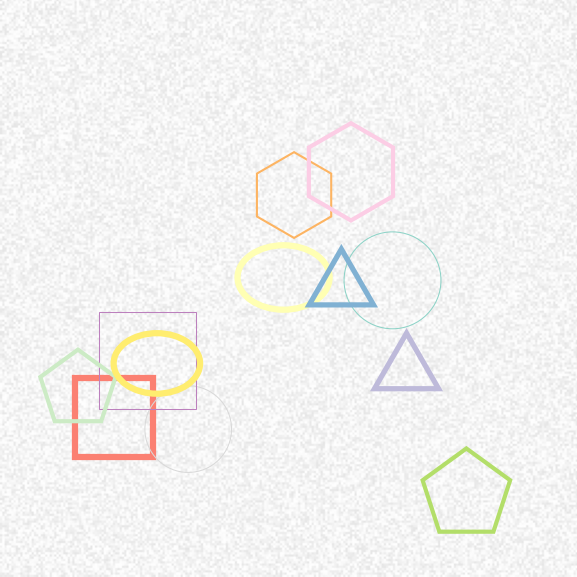[{"shape": "circle", "thickness": 0.5, "radius": 0.42, "center": [0.68, 0.514]}, {"shape": "oval", "thickness": 3, "radius": 0.4, "center": [0.491, 0.519]}, {"shape": "triangle", "thickness": 2.5, "radius": 0.32, "center": [0.704, 0.358]}, {"shape": "square", "thickness": 3, "radius": 0.34, "center": [0.198, 0.276]}, {"shape": "triangle", "thickness": 2.5, "radius": 0.32, "center": [0.591, 0.503]}, {"shape": "hexagon", "thickness": 1, "radius": 0.37, "center": [0.509, 0.661]}, {"shape": "pentagon", "thickness": 2, "radius": 0.4, "center": [0.808, 0.143]}, {"shape": "hexagon", "thickness": 2, "radius": 0.42, "center": [0.608, 0.702]}, {"shape": "circle", "thickness": 0.5, "radius": 0.38, "center": [0.326, 0.256]}, {"shape": "square", "thickness": 0.5, "radius": 0.42, "center": [0.255, 0.374]}, {"shape": "pentagon", "thickness": 2, "radius": 0.34, "center": [0.135, 0.325]}, {"shape": "oval", "thickness": 3, "radius": 0.37, "center": [0.272, 0.37]}]